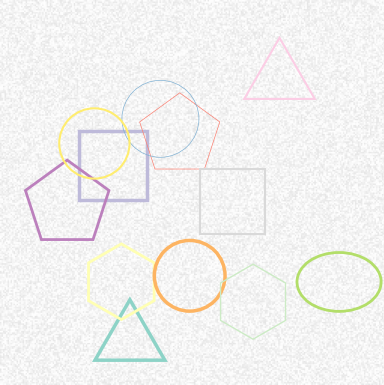[{"shape": "triangle", "thickness": 2.5, "radius": 0.52, "center": [0.337, 0.117]}, {"shape": "hexagon", "thickness": 2, "radius": 0.49, "center": [0.315, 0.268]}, {"shape": "square", "thickness": 2.5, "radius": 0.45, "center": [0.294, 0.571]}, {"shape": "pentagon", "thickness": 0.5, "radius": 0.55, "center": [0.467, 0.649]}, {"shape": "circle", "thickness": 0.5, "radius": 0.5, "center": [0.417, 0.691]}, {"shape": "circle", "thickness": 2.5, "radius": 0.46, "center": [0.493, 0.284]}, {"shape": "oval", "thickness": 2, "radius": 0.55, "center": [0.881, 0.268]}, {"shape": "triangle", "thickness": 1.5, "radius": 0.53, "center": [0.726, 0.796]}, {"shape": "square", "thickness": 1.5, "radius": 0.42, "center": [0.604, 0.477]}, {"shape": "pentagon", "thickness": 2, "radius": 0.57, "center": [0.175, 0.47]}, {"shape": "hexagon", "thickness": 1, "radius": 0.49, "center": [0.657, 0.216]}, {"shape": "circle", "thickness": 1.5, "radius": 0.46, "center": [0.245, 0.627]}]